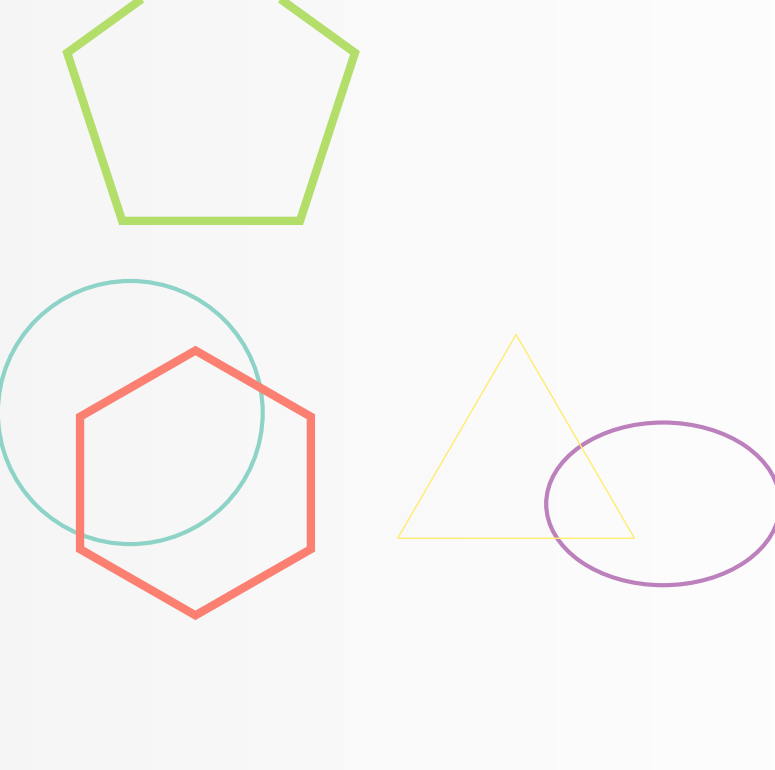[{"shape": "circle", "thickness": 1.5, "radius": 0.85, "center": [0.168, 0.464]}, {"shape": "hexagon", "thickness": 3, "radius": 0.86, "center": [0.252, 0.373]}, {"shape": "pentagon", "thickness": 3, "radius": 0.98, "center": [0.272, 0.871]}, {"shape": "oval", "thickness": 1.5, "radius": 0.75, "center": [0.856, 0.346]}, {"shape": "triangle", "thickness": 0.5, "radius": 0.88, "center": [0.666, 0.389]}]